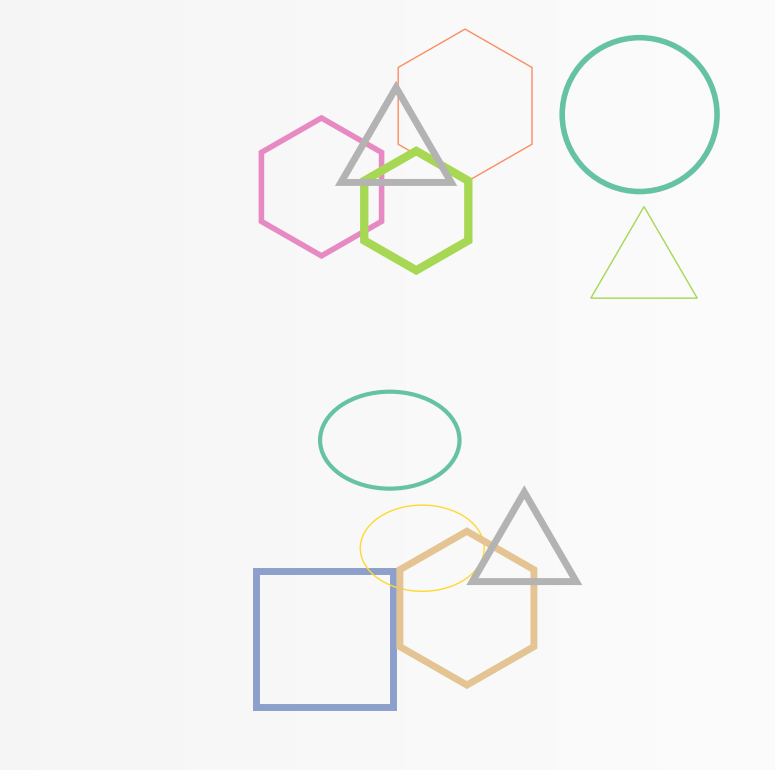[{"shape": "oval", "thickness": 1.5, "radius": 0.45, "center": [0.503, 0.428]}, {"shape": "circle", "thickness": 2, "radius": 0.5, "center": [0.825, 0.851]}, {"shape": "hexagon", "thickness": 0.5, "radius": 0.5, "center": [0.6, 0.863]}, {"shape": "square", "thickness": 2.5, "radius": 0.44, "center": [0.419, 0.17]}, {"shape": "hexagon", "thickness": 2, "radius": 0.45, "center": [0.415, 0.757]}, {"shape": "triangle", "thickness": 0.5, "radius": 0.4, "center": [0.831, 0.652]}, {"shape": "hexagon", "thickness": 3, "radius": 0.39, "center": [0.537, 0.726]}, {"shape": "oval", "thickness": 0.5, "radius": 0.4, "center": [0.545, 0.288]}, {"shape": "hexagon", "thickness": 2.5, "radius": 0.5, "center": [0.602, 0.21]}, {"shape": "triangle", "thickness": 2.5, "radius": 0.41, "center": [0.511, 0.804]}, {"shape": "triangle", "thickness": 2.5, "radius": 0.39, "center": [0.677, 0.283]}]